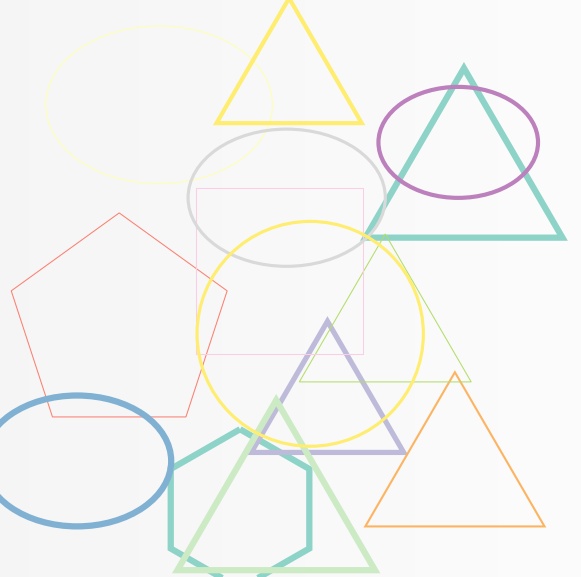[{"shape": "hexagon", "thickness": 3, "radius": 0.69, "center": [0.413, 0.118]}, {"shape": "triangle", "thickness": 3, "radius": 0.98, "center": [0.798, 0.685]}, {"shape": "oval", "thickness": 0.5, "radius": 0.98, "center": [0.274, 0.818]}, {"shape": "triangle", "thickness": 2.5, "radius": 0.76, "center": [0.563, 0.291]}, {"shape": "pentagon", "thickness": 0.5, "radius": 0.98, "center": [0.205, 0.435]}, {"shape": "oval", "thickness": 3, "radius": 0.81, "center": [0.133, 0.201]}, {"shape": "triangle", "thickness": 1, "radius": 0.89, "center": [0.783, 0.177]}, {"shape": "triangle", "thickness": 0.5, "radius": 0.85, "center": [0.663, 0.423]}, {"shape": "square", "thickness": 0.5, "radius": 0.72, "center": [0.481, 0.53]}, {"shape": "oval", "thickness": 1.5, "radius": 0.85, "center": [0.493, 0.657]}, {"shape": "oval", "thickness": 2, "radius": 0.69, "center": [0.788, 0.753]}, {"shape": "triangle", "thickness": 3, "radius": 0.98, "center": [0.475, 0.11]}, {"shape": "circle", "thickness": 1.5, "radius": 0.97, "center": [0.534, 0.421]}, {"shape": "triangle", "thickness": 2, "radius": 0.72, "center": [0.497, 0.858]}]